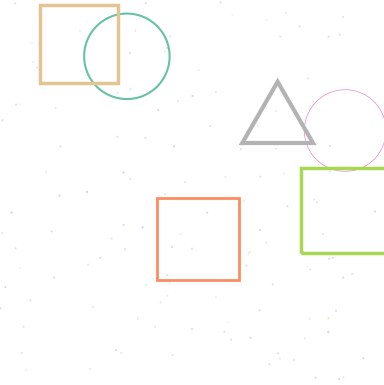[{"shape": "circle", "thickness": 1.5, "radius": 0.56, "center": [0.33, 0.854]}, {"shape": "square", "thickness": 2, "radius": 0.53, "center": [0.514, 0.38]}, {"shape": "circle", "thickness": 0.5, "radius": 0.53, "center": [0.897, 0.661]}, {"shape": "square", "thickness": 2.5, "radius": 0.56, "center": [0.894, 0.453]}, {"shape": "square", "thickness": 2.5, "radius": 0.51, "center": [0.204, 0.886]}, {"shape": "triangle", "thickness": 3, "radius": 0.53, "center": [0.721, 0.682]}]